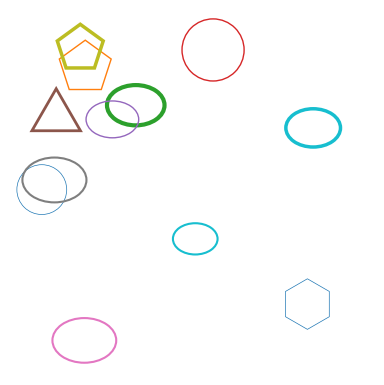[{"shape": "hexagon", "thickness": 0.5, "radius": 0.33, "center": [0.798, 0.21]}, {"shape": "circle", "thickness": 0.5, "radius": 0.32, "center": [0.109, 0.508]}, {"shape": "pentagon", "thickness": 1, "radius": 0.35, "center": [0.221, 0.825]}, {"shape": "oval", "thickness": 3, "radius": 0.37, "center": [0.353, 0.727]}, {"shape": "circle", "thickness": 1, "radius": 0.4, "center": [0.553, 0.87]}, {"shape": "oval", "thickness": 1, "radius": 0.34, "center": [0.292, 0.69]}, {"shape": "triangle", "thickness": 2, "radius": 0.36, "center": [0.146, 0.697]}, {"shape": "oval", "thickness": 1.5, "radius": 0.41, "center": [0.219, 0.116]}, {"shape": "oval", "thickness": 1.5, "radius": 0.42, "center": [0.141, 0.533]}, {"shape": "pentagon", "thickness": 2.5, "radius": 0.31, "center": [0.208, 0.874]}, {"shape": "oval", "thickness": 1.5, "radius": 0.29, "center": [0.507, 0.38]}, {"shape": "oval", "thickness": 2.5, "radius": 0.35, "center": [0.813, 0.668]}]